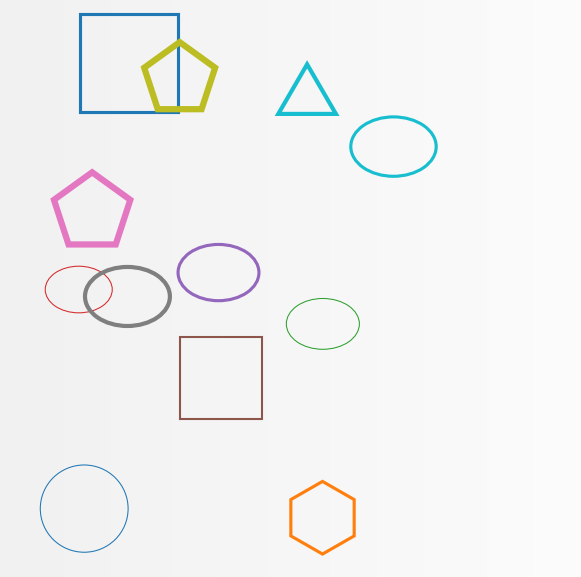[{"shape": "circle", "thickness": 0.5, "radius": 0.38, "center": [0.145, 0.118]}, {"shape": "square", "thickness": 1.5, "radius": 0.42, "center": [0.222, 0.891]}, {"shape": "hexagon", "thickness": 1.5, "radius": 0.31, "center": [0.555, 0.103]}, {"shape": "oval", "thickness": 0.5, "radius": 0.31, "center": [0.555, 0.438]}, {"shape": "oval", "thickness": 0.5, "radius": 0.29, "center": [0.135, 0.498]}, {"shape": "oval", "thickness": 1.5, "radius": 0.35, "center": [0.376, 0.527]}, {"shape": "square", "thickness": 1, "radius": 0.35, "center": [0.38, 0.344]}, {"shape": "pentagon", "thickness": 3, "radius": 0.35, "center": [0.159, 0.632]}, {"shape": "oval", "thickness": 2, "radius": 0.37, "center": [0.219, 0.486]}, {"shape": "pentagon", "thickness": 3, "radius": 0.32, "center": [0.309, 0.862]}, {"shape": "oval", "thickness": 1.5, "radius": 0.37, "center": [0.677, 0.745]}, {"shape": "triangle", "thickness": 2, "radius": 0.29, "center": [0.528, 0.831]}]